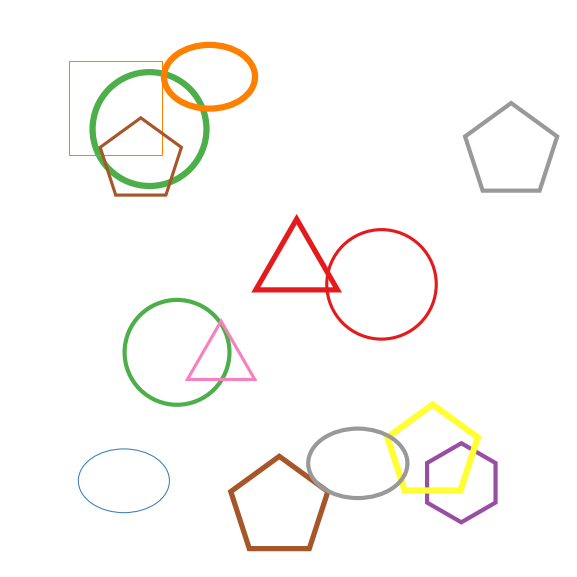[{"shape": "circle", "thickness": 1.5, "radius": 0.47, "center": [0.661, 0.507]}, {"shape": "triangle", "thickness": 2.5, "radius": 0.41, "center": [0.514, 0.538]}, {"shape": "oval", "thickness": 0.5, "radius": 0.39, "center": [0.215, 0.167]}, {"shape": "circle", "thickness": 2, "radius": 0.45, "center": [0.307, 0.389]}, {"shape": "circle", "thickness": 3, "radius": 0.49, "center": [0.259, 0.776]}, {"shape": "hexagon", "thickness": 2, "radius": 0.34, "center": [0.799, 0.163]}, {"shape": "square", "thickness": 0.5, "radius": 0.41, "center": [0.2, 0.812]}, {"shape": "oval", "thickness": 3, "radius": 0.39, "center": [0.363, 0.866]}, {"shape": "pentagon", "thickness": 3, "radius": 0.41, "center": [0.749, 0.216]}, {"shape": "pentagon", "thickness": 1.5, "radius": 0.37, "center": [0.244, 0.721]}, {"shape": "pentagon", "thickness": 2.5, "radius": 0.44, "center": [0.484, 0.121]}, {"shape": "triangle", "thickness": 1.5, "radius": 0.34, "center": [0.383, 0.376]}, {"shape": "pentagon", "thickness": 2, "radius": 0.42, "center": [0.885, 0.737]}, {"shape": "oval", "thickness": 2, "radius": 0.43, "center": [0.62, 0.197]}]